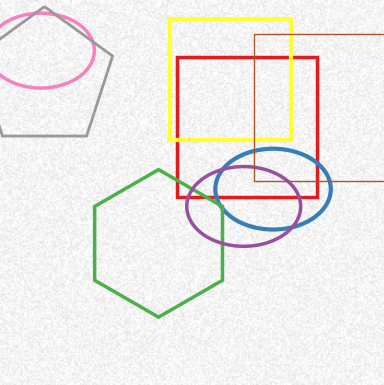[{"shape": "square", "thickness": 2.5, "radius": 0.91, "center": [0.642, 0.671]}, {"shape": "oval", "thickness": 3, "radius": 0.75, "center": [0.709, 0.509]}, {"shape": "hexagon", "thickness": 2.5, "radius": 0.96, "center": [0.412, 0.368]}, {"shape": "oval", "thickness": 2.5, "radius": 0.74, "center": [0.633, 0.464]}, {"shape": "square", "thickness": 3, "radius": 0.79, "center": [0.599, 0.794]}, {"shape": "square", "thickness": 1, "radius": 0.95, "center": [0.85, 0.721]}, {"shape": "oval", "thickness": 2.5, "radius": 0.7, "center": [0.106, 0.869]}, {"shape": "pentagon", "thickness": 2, "radius": 0.93, "center": [0.116, 0.797]}]